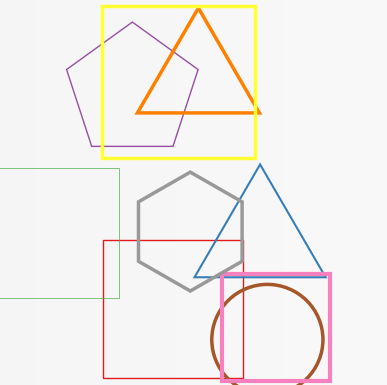[{"shape": "square", "thickness": 1, "radius": 0.9, "center": [0.447, 0.198]}, {"shape": "triangle", "thickness": 1.5, "radius": 0.98, "center": [0.671, 0.378]}, {"shape": "square", "thickness": 0.5, "radius": 0.84, "center": [0.139, 0.394]}, {"shape": "pentagon", "thickness": 1, "radius": 0.89, "center": [0.342, 0.764]}, {"shape": "triangle", "thickness": 2.5, "radius": 0.91, "center": [0.512, 0.798]}, {"shape": "square", "thickness": 2.5, "radius": 0.99, "center": [0.461, 0.788]}, {"shape": "circle", "thickness": 2.5, "radius": 0.72, "center": [0.69, 0.118]}, {"shape": "square", "thickness": 3, "radius": 0.7, "center": [0.713, 0.149]}, {"shape": "hexagon", "thickness": 2.5, "radius": 0.77, "center": [0.491, 0.399]}]